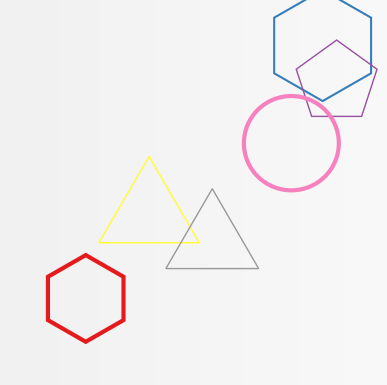[{"shape": "hexagon", "thickness": 3, "radius": 0.56, "center": [0.221, 0.225]}, {"shape": "hexagon", "thickness": 1.5, "radius": 0.72, "center": [0.833, 0.882]}, {"shape": "pentagon", "thickness": 1, "radius": 0.55, "center": [0.869, 0.786]}, {"shape": "triangle", "thickness": 1, "radius": 0.75, "center": [0.385, 0.444]}, {"shape": "circle", "thickness": 3, "radius": 0.61, "center": [0.752, 0.628]}, {"shape": "triangle", "thickness": 1, "radius": 0.69, "center": [0.548, 0.372]}]